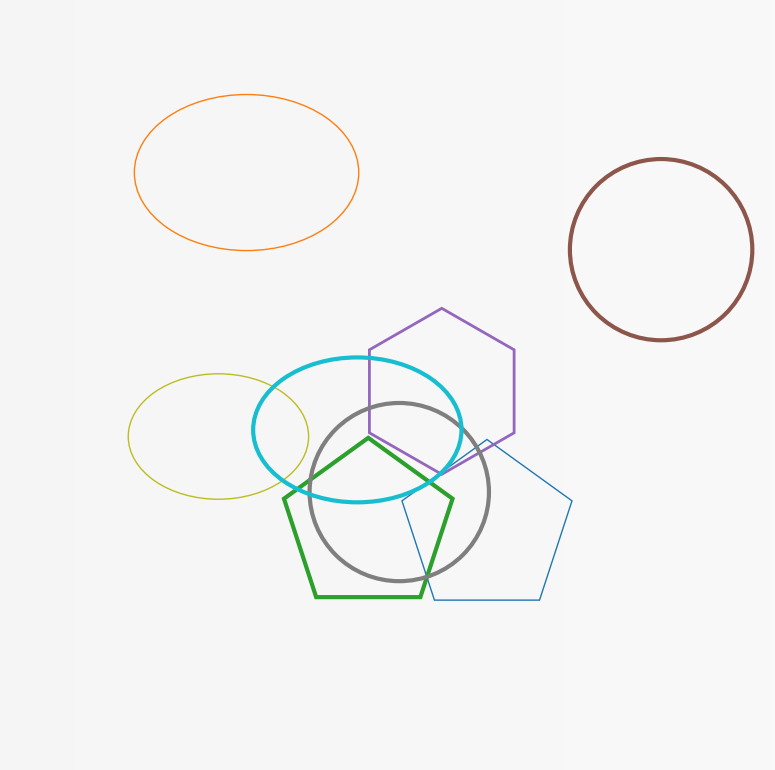[{"shape": "pentagon", "thickness": 0.5, "radius": 0.58, "center": [0.628, 0.314]}, {"shape": "oval", "thickness": 0.5, "radius": 0.72, "center": [0.318, 0.776]}, {"shape": "pentagon", "thickness": 1.5, "radius": 0.57, "center": [0.475, 0.317]}, {"shape": "hexagon", "thickness": 1, "radius": 0.54, "center": [0.57, 0.492]}, {"shape": "circle", "thickness": 1.5, "radius": 0.59, "center": [0.853, 0.676]}, {"shape": "circle", "thickness": 1.5, "radius": 0.58, "center": [0.515, 0.361]}, {"shape": "oval", "thickness": 0.5, "radius": 0.58, "center": [0.282, 0.433]}, {"shape": "oval", "thickness": 1.5, "radius": 0.67, "center": [0.461, 0.442]}]